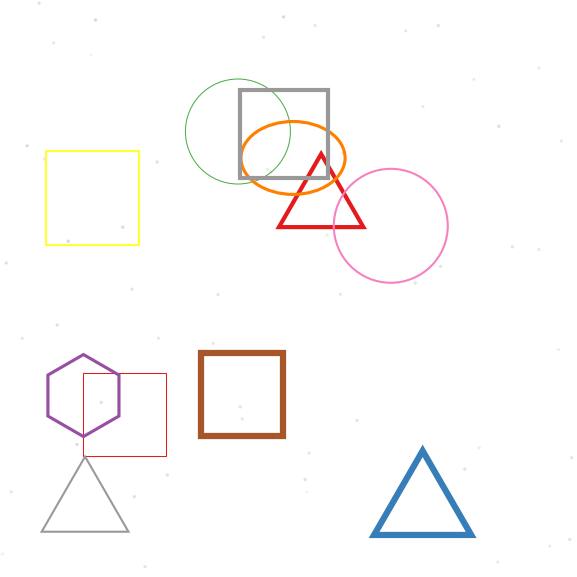[{"shape": "triangle", "thickness": 2, "radius": 0.42, "center": [0.556, 0.648]}, {"shape": "square", "thickness": 0.5, "radius": 0.36, "center": [0.216, 0.281]}, {"shape": "triangle", "thickness": 3, "radius": 0.49, "center": [0.732, 0.121]}, {"shape": "circle", "thickness": 0.5, "radius": 0.45, "center": [0.412, 0.771]}, {"shape": "hexagon", "thickness": 1.5, "radius": 0.36, "center": [0.144, 0.314]}, {"shape": "oval", "thickness": 1.5, "radius": 0.45, "center": [0.507, 0.726]}, {"shape": "square", "thickness": 1, "radius": 0.4, "center": [0.16, 0.656]}, {"shape": "square", "thickness": 3, "radius": 0.36, "center": [0.419, 0.316]}, {"shape": "circle", "thickness": 1, "radius": 0.49, "center": [0.677, 0.608]}, {"shape": "triangle", "thickness": 1, "radius": 0.43, "center": [0.147, 0.122]}, {"shape": "square", "thickness": 2, "radius": 0.38, "center": [0.492, 0.767]}]